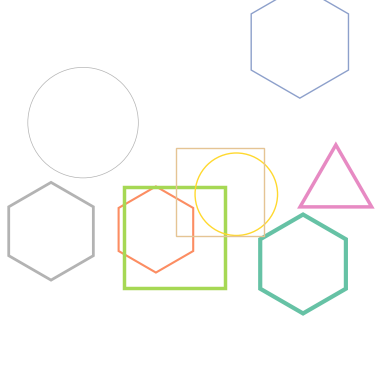[{"shape": "hexagon", "thickness": 3, "radius": 0.64, "center": [0.787, 0.314]}, {"shape": "hexagon", "thickness": 1.5, "radius": 0.56, "center": [0.405, 0.404]}, {"shape": "hexagon", "thickness": 1, "radius": 0.73, "center": [0.779, 0.891]}, {"shape": "triangle", "thickness": 2.5, "radius": 0.54, "center": [0.872, 0.516]}, {"shape": "square", "thickness": 2.5, "radius": 0.66, "center": [0.453, 0.383]}, {"shape": "circle", "thickness": 1, "radius": 0.54, "center": [0.614, 0.495]}, {"shape": "square", "thickness": 1, "radius": 0.57, "center": [0.572, 0.5]}, {"shape": "hexagon", "thickness": 2, "radius": 0.63, "center": [0.133, 0.399]}, {"shape": "circle", "thickness": 0.5, "radius": 0.72, "center": [0.216, 0.681]}]